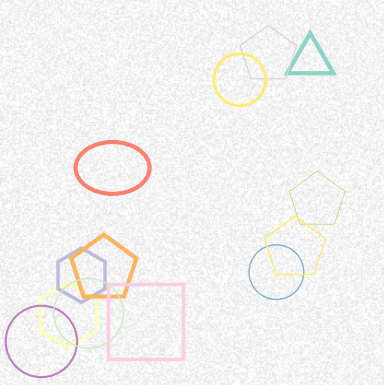[{"shape": "triangle", "thickness": 3, "radius": 0.35, "center": [0.806, 0.844]}, {"shape": "hexagon", "thickness": 2, "radius": 0.42, "center": [0.178, 0.182]}, {"shape": "hexagon", "thickness": 2.5, "radius": 0.35, "center": [0.212, 0.285]}, {"shape": "oval", "thickness": 3, "radius": 0.48, "center": [0.292, 0.564]}, {"shape": "circle", "thickness": 1, "radius": 0.35, "center": [0.718, 0.293]}, {"shape": "pentagon", "thickness": 3, "radius": 0.44, "center": [0.27, 0.302]}, {"shape": "pentagon", "thickness": 0.5, "radius": 0.38, "center": [0.824, 0.479]}, {"shape": "square", "thickness": 2.5, "radius": 0.48, "center": [0.378, 0.164]}, {"shape": "pentagon", "thickness": 1, "radius": 0.38, "center": [0.697, 0.858]}, {"shape": "circle", "thickness": 1.5, "radius": 0.46, "center": [0.108, 0.113]}, {"shape": "circle", "thickness": 1, "radius": 0.45, "center": [0.23, 0.186]}, {"shape": "pentagon", "thickness": 1, "radius": 0.42, "center": [0.766, 0.355]}, {"shape": "circle", "thickness": 2, "radius": 0.34, "center": [0.623, 0.793]}]